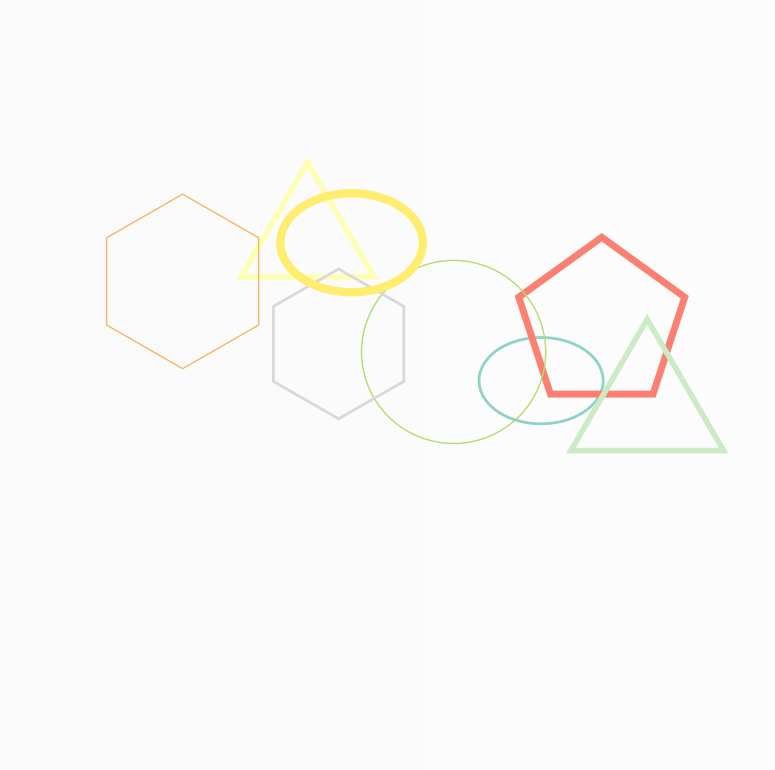[{"shape": "oval", "thickness": 1, "radius": 0.4, "center": [0.698, 0.506]}, {"shape": "triangle", "thickness": 2, "radius": 0.5, "center": [0.397, 0.69]}, {"shape": "pentagon", "thickness": 2.5, "radius": 0.56, "center": [0.776, 0.579]}, {"shape": "hexagon", "thickness": 0.5, "radius": 0.57, "center": [0.236, 0.635]}, {"shape": "circle", "thickness": 0.5, "radius": 0.59, "center": [0.585, 0.543]}, {"shape": "hexagon", "thickness": 1, "radius": 0.49, "center": [0.437, 0.553]}, {"shape": "triangle", "thickness": 2, "radius": 0.57, "center": [0.835, 0.472]}, {"shape": "oval", "thickness": 3, "radius": 0.46, "center": [0.454, 0.685]}]